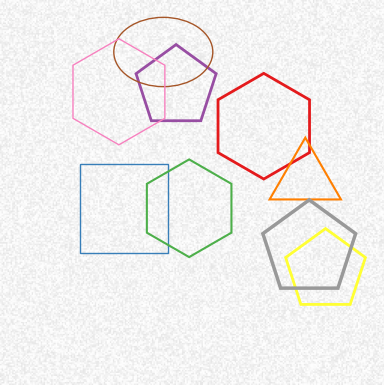[{"shape": "hexagon", "thickness": 2, "radius": 0.69, "center": [0.685, 0.672]}, {"shape": "square", "thickness": 1, "radius": 0.57, "center": [0.321, 0.458]}, {"shape": "hexagon", "thickness": 1.5, "radius": 0.63, "center": [0.491, 0.459]}, {"shape": "pentagon", "thickness": 2, "radius": 0.55, "center": [0.457, 0.775]}, {"shape": "triangle", "thickness": 1.5, "radius": 0.53, "center": [0.793, 0.535]}, {"shape": "pentagon", "thickness": 2, "radius": 0.54, "center": [0.846, 0.297]}, {"shape": "oval", "thickness": 1, "radius": 0.64, "center": [0.424, 0.865]}, {"shape": "hexagon", "thickness": 1, "radius": 0.69, "center": [0.309, 0.762]}, {"shape": "pentagon", "thickness": 2.5, "radius": 0.63, "center": [0.803, 0.354]}]